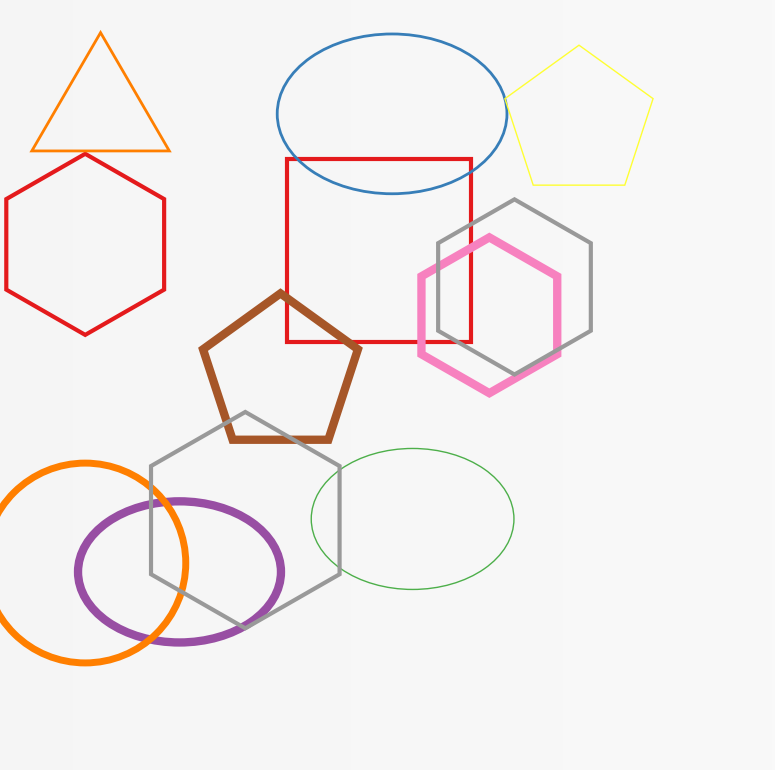[{"shape": "hexagon", "thickness": 1.5, "radius": 0.59, "center": [0.11, 0.683]}, {"shape": "square", "thickness": 1.5, "radius": 0.59, "center": [0.489, 0.675]}, {"shape": "oval", "thickness": 1, "radius": 0.74, "center": [0.506, 0.852]}, {"shape": "oval", "thickness": 0.5, "radius": 0.65, "center": [0.532, 0.326]}, {"shape": "oval", "thickness": 3, "radius": 0.65, "center": [0.232, 0.257]}, {"shape": "triangle", "thickness": 1, "radius": 0.51, "center": [0.13, 0.855]}, {"shape": "circle", "thickness": 2.5, "radius": 0.65, "center": [0.11, 0.269]}, {"shape": "pentagon", "thickness": 0.5, "radius": 0.5, "center": [0.747, 0.841]}, {"shape": "pentagon", "thickness": 3, "radius": 0.53, "center": [0.362, 0.514]}, {"shape": "hexagon", "thickness": 3, "radius": 0.51, "center": [0.631, 0.591]}, {"shape": "hexagon", "thickness": 1.5, "radius": 0.57, "center": [0.664, 0.627]}, {"shape": "hexagon", "thickness": 1.5, "radius": 0.7, "center": [0.317, 0.324]}]